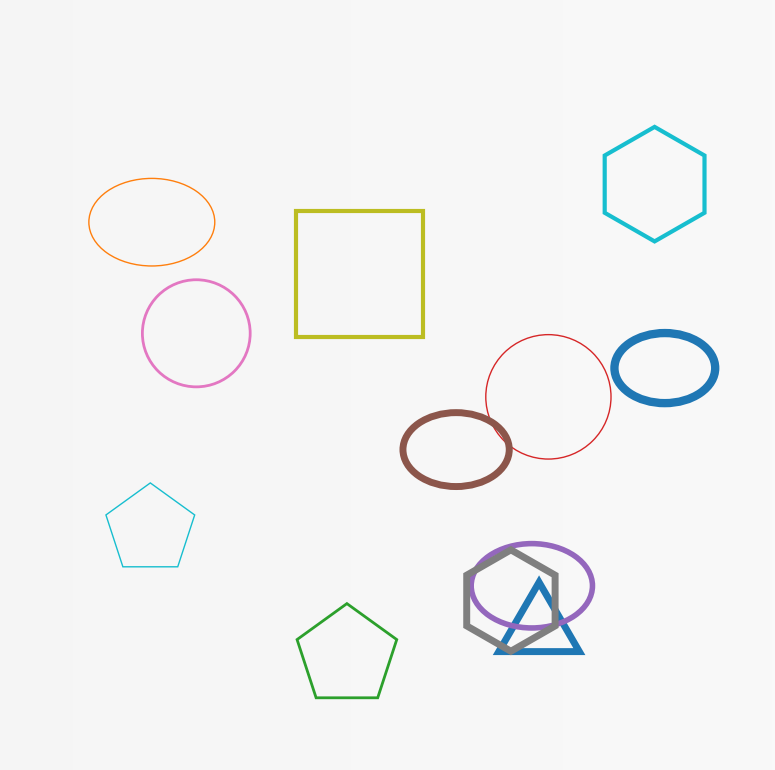[{"shape": "triangle", "thickness": 2.5, "radius": 0.3, "center": [0.696, 0.184]}, {"shape": "oval", "thickness": 3, "radius": 0.33, "center": [0.858, 0.522]}, {"shape": "oval", "thickness": 0.5, "radius": 0.41, "center": [0.196, 0.711]}, {"shape": "pentagon", "thickness": 1, "radius": 0.34, "center": [0.448, 0.148]}, {"shape": "circle", "thickness": 0.5, "radius": 0.4, "center": [0.708, 0.485]}, {"shape": "oval", "thickness": 2, "radius": 0.39, "center": [0.686, 0.239]}, {"shape": "oval", "thickness": 2.5, "radius": 0.34, "center": [0.589, 0.416]}, {"shape": "circle", "thickness": 1, "radius": 0.35, "center": [0.253, 0.567]}, {"shape": "hexagon", "thickness": 2.5, "radius": 0.33, "center": [0.659, 0.22]}, {"shape": "square", "thickness": 1.5, "radius": 0.41, "center": [0.464, 0.645]}, {"shape": "hexagon", "thickness": 1.5, "radius": 0.37, "center": [0.845, 0.761]}, {"shape": "pentagon", "thickness": 0.5, "radius": 0.3, "center": [0.194, 0.313]}]